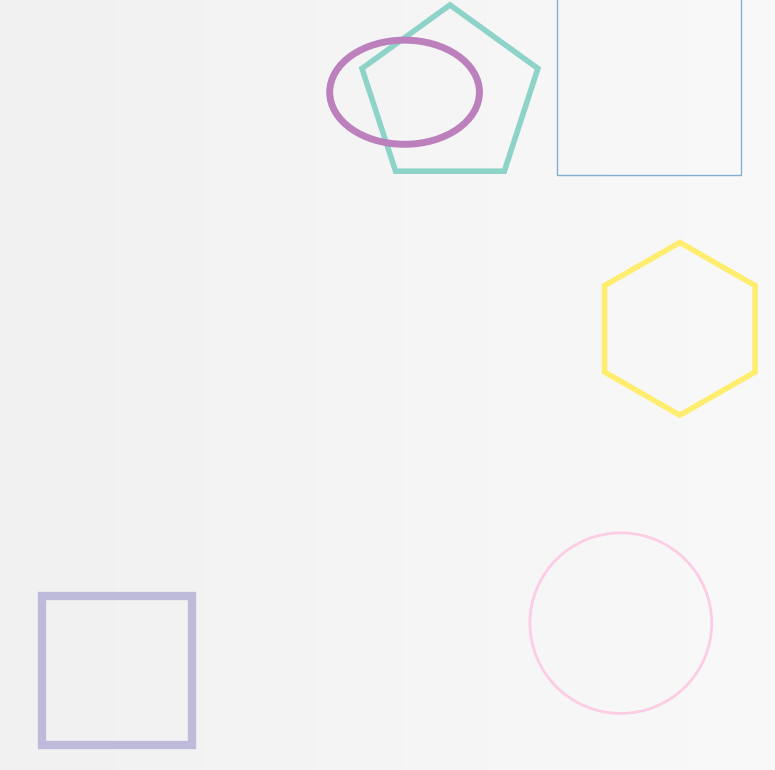[{"shape": "pentagon", "thickness": 2, "radius": 0.6, "center": [0.581, 0.874]}, {"shape": "square", "thickness": 3, "radius": 0.48, "center": [0.151, 0.129]}, {"shape": "square", "thickness": 0.5, "radius": 0.59, "center": [0.837, 0.891]}, {"shape": "circle", "thickness": 1, "radius": 0.59, "center": [0.801, 0.191]}, {"shape": "oval", "thickness": 2.5, "radius": 0.48, "center": [0.522, 0.88]}, {"shape": "hexagon", "thickness": 2, "radius": 0.56, "center": [0.877, 0.573]}]